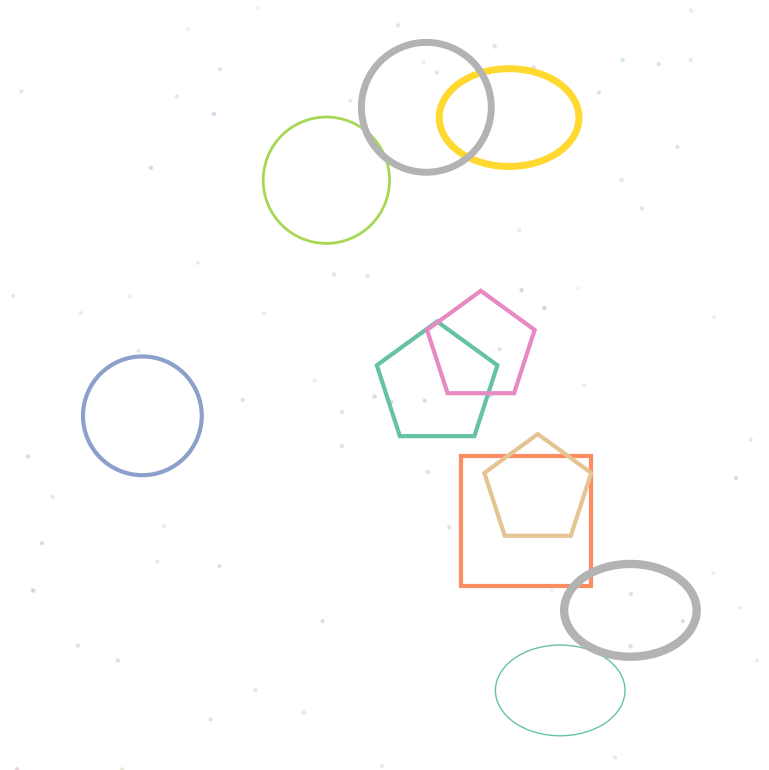[{"shape": "oval", "thickness": 0.5, "radius": 0.42, "center": [0.728, 0.103]}, {"shape": "pentagon", "thickness": 1.5, "radius": 0.41, "center": [0.568, 0.5]}, {"shape": "square", "thickness": 1.5, "radius": 0.42, "center": [0.683, 0.324]}, {"shape": "circle", "thickness": 1.5, "radius": 0.39, "center": [0.185, 0.46]}, {"shape": "pentagon", "thickness": 1.5, "radius": 0.37, "center": [0.624, 0.549]}, {"shape": "circle", "thickness": 1, "radius": 0.41, "center": [0.424, 0.766]}, {"shape": "oval", "thickness": 2.5, "radius": 0.45, "center": [0.661, 0.847]}, {"shape": "pentagon", "thickness": 1.5, "radius": 0.36, "center": [0.698, 0.363]}, {"shape": "oval", "thickness": 3, "radius": 0.43, "center": [0.819, 0.207]}, {"shape": "circle", "thickness": 2.5, "radius": 0.42, "center": [0.554, 0.861]}]